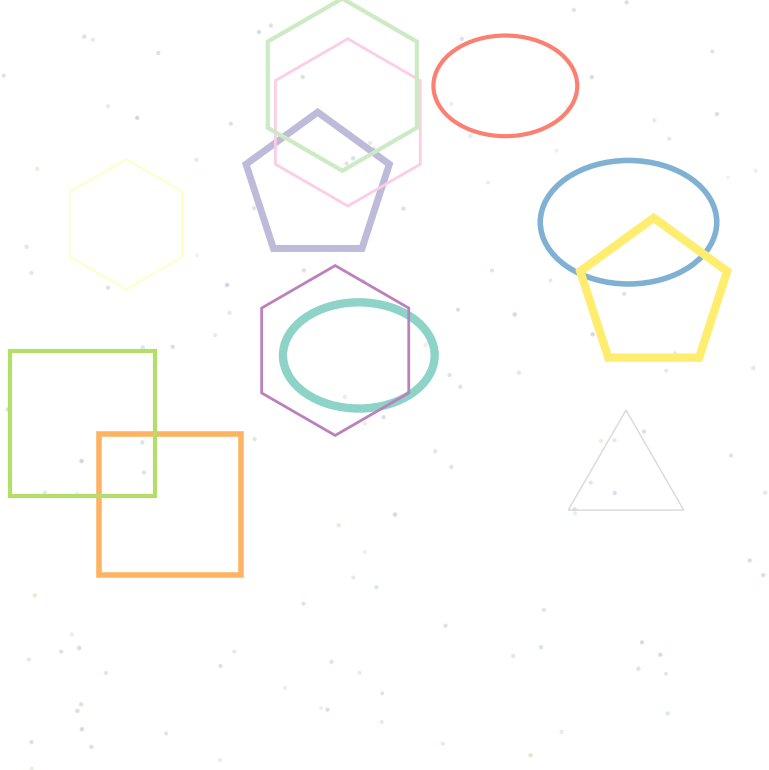[{"shape": "oval", "thickness": 3, "radius": 0.49, "center": [0.466, 0.538]}, {"shape": "hexagon", "thickness": 0.5, "radius": 0.42, "center": [0.164, 0.709]}, {"shape": "pentagon", "thickness": 2.5, "radius": 0.49, "center": [0.413, 0.756]}, {"shape": "oval", "thickness": 1.5, "radius": 0.47, "center": [0.656, 0.888]}, {"shape": "oval", "thickness": 2, "radius": 0.57, "center": [0.816, 0.711]}, {"shape": "square", "thickness": 2, "radius": 0.46, "center": [0.221, 0.345]}, {"shape": "square", "thickness": 1.5, "radius": 0.47, "center": [0.107, 0.45]}, {"shape": "hexagon", "thickness": 1, "radius": 0.54, "center": [0.452, 0.841]}, {"shape": "triangle", "thickness": 0.5, "radius": 0.43, "center": [0.813, 0.381]}, {"shape": "hexagon", "thickness": 1, "radius": 0.55, "center": [0.435, 0.545]}, {"shape": "hexagon", "thickness": 1.5, "radius": 0.56, "center": [0.445, 0.89]}, {"shape": "pentagon", "thickness": 3, "radius": 0.5, "center": [0.849, 0.617]}]